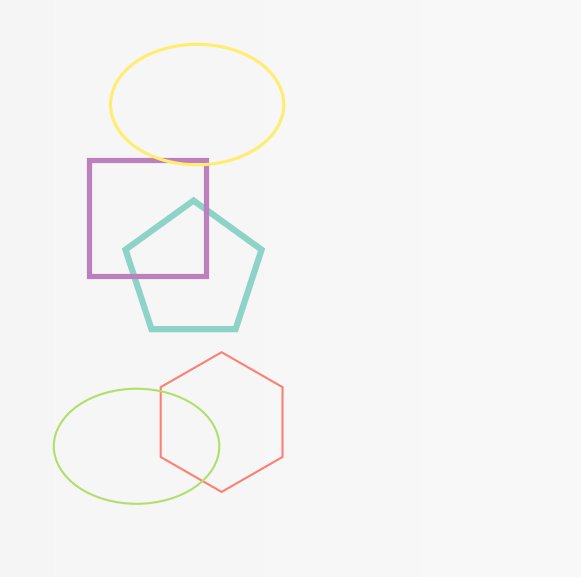[{"shape": "pentagon", "thickness": 3, "radius": 0.62, "center": [0.333, 0.529]}, {"shape": "hexagon", "thickness": 1, "radius": 0.6, "center": [0.381, 0.268]}, {"shape": "oval", "thickness": 1, "radius": 0.71, "center": [0.235, 0.226]}, {"shape": "square", "thickness": 2.5, "radius": 0.5, "center": [0.254, 0.622]}, {"shape": "oval", "thickness": 1.5, "radius": 0.75, "center": [0.339, 0.818]}]